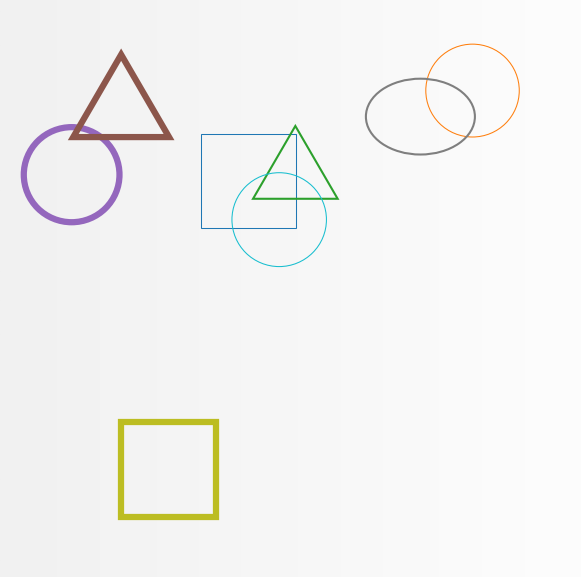[{"shape": "square", "thickness": 0.5, "radius": 0.41, "center": [0.428, 0.686]}, {"shape": "circle", "thickness": 0.5, "radius": 0.4, "center": [0.813, 0.842]}, {"shape": "triangle", "thickness": 1, "radius": 0.42, "center": [0.508, 0.697]}, {"shape": "circle", "thickness": 3, "radius": 0.41, "center": [0.123, 0.697]}, {"shape": "triangle", "thickness": 3, "radius": 0.48, "center": [0.208, 0.809]}, {"shape": "oval", "thickness": 1, "radius": 0.47, "center": [0.723, 0.797]}, {"shape": "square", "thickness": 3, "radius": 0.41, "center": [0.29, 0.186]}, {"shape": "circle", "thickness": 0.5, "radius": 0.41, "center": [0.48, 0.619]}]